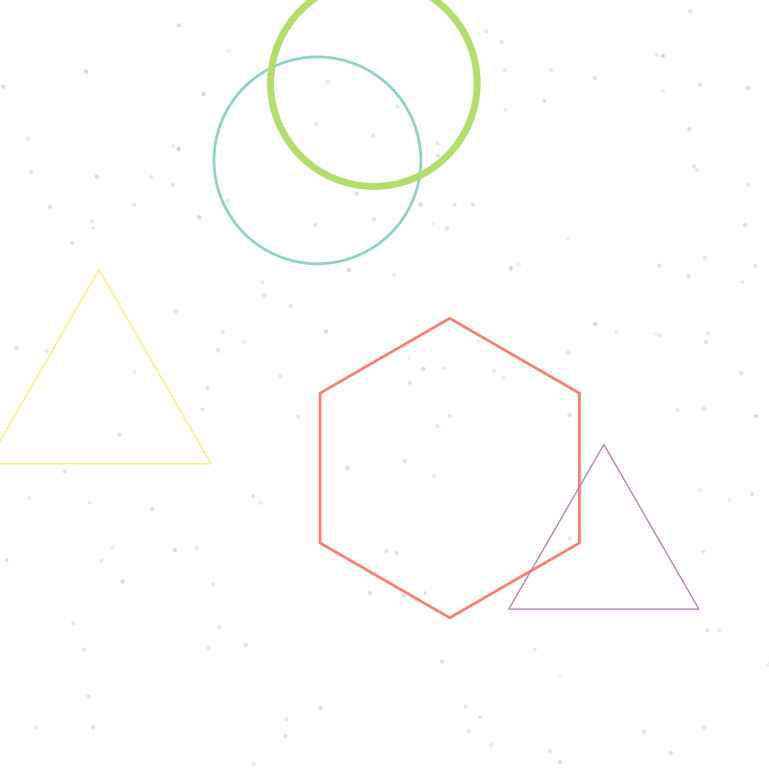[{"shape": "circle", "thickness": 1, "radius": 0.67, "center": [0.412, 0.792]}, {"shape": "hexagon", "thickness": 1, "radius": 0.97, "center": [0.584, 0.392]}, {"shape": "circle", "thickness": 2.5, "radius": 0.67, "center": [0.486, 0.892]}, {"shape": "triangle", "thickness": 0.5, "radius": 0.71, "center": [0.784, 0.28]}, {"shape": "triangle", "thickness": 0.5, "radius": 0.84, "center": [0.129, 0.482]}]